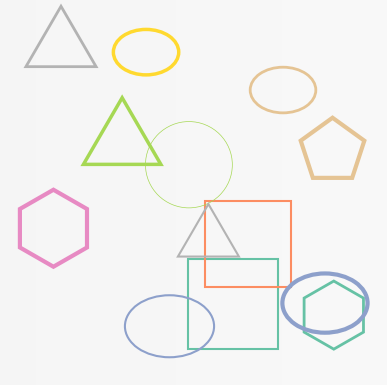[{"shape": "square", "thickness": 1.5, "radius": 0.58, "center": [0.6, 0.21]}, {"shape": "hexagon", "thickness": 2, "radius": 0.44, "center": [0.861, 0.182]}, {"shape": "square", "thickness": 1.5, "radius": 0.56, "center": [0.639, 0.366]}, {"shape": "oval", "thickness": 3, "radius": 0.55, "center": [0.839, 0.213]}, {"shape": "oval", "thickness": 1.5, "radius": 0.58, "center": [0.437, 0.153]}, {"shape": "hexagon", "thickness": 3, "radius": 0.5, "center": [0.138, 0.407]}, {"shape": "triangle", "thickness": 2.5, "radius": 0.58, "center": [0.315, 0.631]}, {"shape": "circle", "thickness": 0.5, "radius": 0.56, "center": [0.487, 0.572]}, {"shape": "oval", "thickness": 2.5, "radius": 0.42, "center": [0.377, 0.865]}, {"shape": "pentagon", "thickness": 3, "radius": 0.43, "center": [0.858, 0.608]}, {"shape": "oval", "thickness": 2, "radius": 0.42, "center": [0.73, 0.766]}, {"shape": "triangle", "thickness": 1.5, "radius": 0.45, "center": [0.538, 0.379]}, {"shape": "triangle", "thickness": 2, "radius": 0.52, "center": [0.157, 0.879]}]